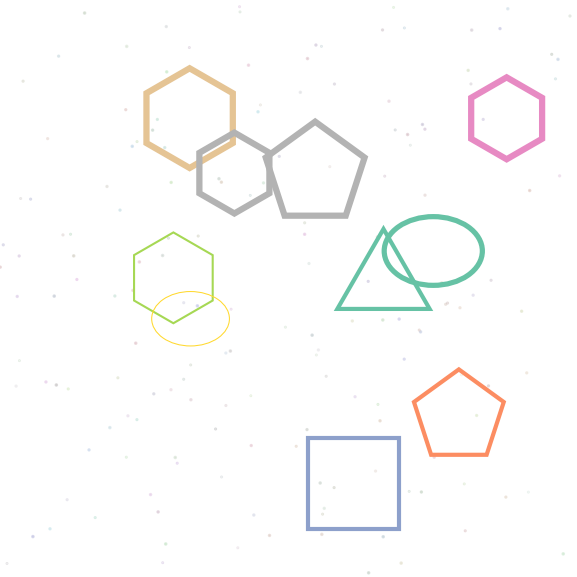[{"shape": "triangle", "thickness": 2, "radius": 0.46, "center": [0.664, 0.51]}, {"shape": "oval", "thickness": 2.5, "radius": 0.42, "center": [0.75, 0.565]}, {"shape": "pentagon", "thickness": 2, "radius": 0.41, "center": [0.795, 0.278]}, {"shape": "square", "thickness": 2, "radius": 0.4, "center": [0.612, 0.162]}, {"shape": "hexagon", "thickness": 3, "radius": 0.35, "center": [0.877, 0.794]}, {"shape": "hexagon", "thickness": 1, "radius": 0.39, "center": [0.3, 0.518]}, {"shape": "oval", "thickness": 0.5, "radius": 0.34, "center": [0.33, 0.447]}, {"shape": "hexagon", "thickness": 3, "radius": 0.43, "center": [0.328, 0.795]}, {"shape": "pentagon", "thickness": 3, "radius": 0.45, "center": [0.546, 0.698]}, {"shape": "hexagon", "thickness": 3, "radius": 0.35, "center": [0.406, 0.699]}]